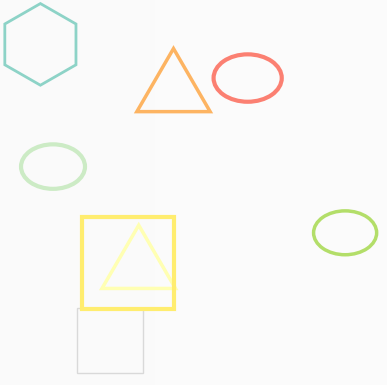[{"shape": "hexagon", "thickness": 2, "radius": 0.53, "center": [0.104, 0.885]}, {"shape": "triangle", "thickness": 2.5, "radius": 0.55, "center": [0.358, 0.306]}, {"shape": "oval", "thickness": 3, "radius": 0.44, "center": [0.639, 0.797]}, {"shape": "triangle", "thickness": 2.5, "radius": 0.55, "center": [0.448, 0.765]}, {"shape": "oval", "thickness": 2.5, "radius": 0.41, "center": [0.891, 0.395]}, {"shape": "square", "thickness": 1, "radius": 0.43, "center": [0.285, 0.116]}, {"shape": "oval", "thickness": 3, "radius": 0.41, "center": [0.137, 0.567]}, {"shape": "square", "thickness": 3, "radius": 0.6, "center": [0.33, 0.318]}]